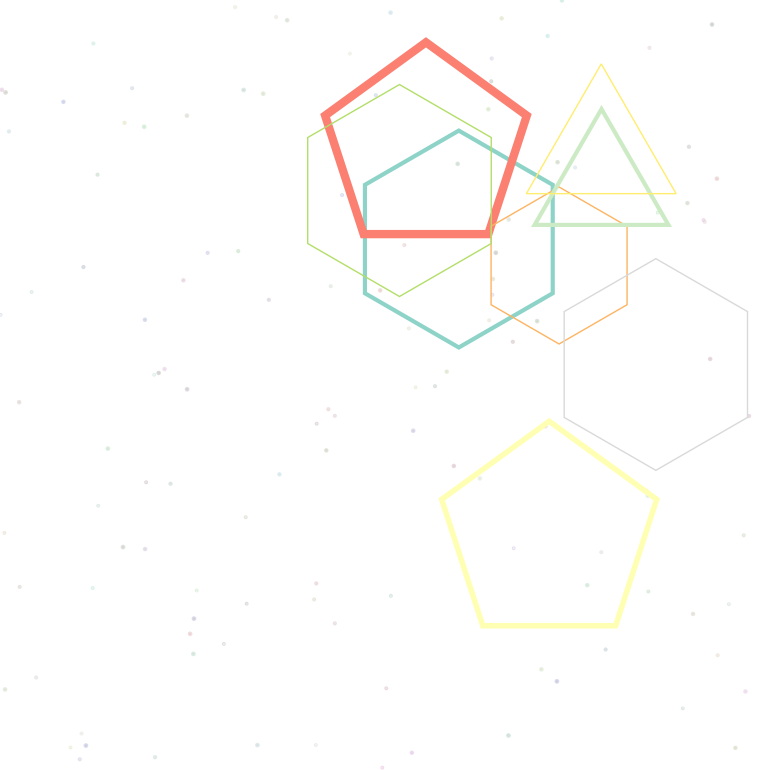[{"shape": "hexagon", "thickness": 1.5, "radius": 0.7, "center": [0.596, 0.69]}, {"shape": "pentagon", "thickness": 2, "radius": 0.73, "center": [0.713, 0.306]}, {"shape": "pentagon", "thickness": 3, "radius": 0.69, "center": [0.553, 0.807]}, {"shape": "hexagon", "thickness": 0.5, "radius": 0.51, "center": [0.726, 0.655]}, {"shape": "hexagon", "thickness": 0.5, "radius": 0.69, "center": [0.519, 0.753]}, {"shape": "hexagon", "thickness": 0.5, "radius": 0.69, "center": [0.852, 0.527]}, {"shape": "triangle", "thickness": 1.5, "radius": 0.5, "center": [0.781, 0.758]}, {"shape": "triangle", "thickness": 0.5, "radius": 0.56, "center": [0.781, 0.805]}]